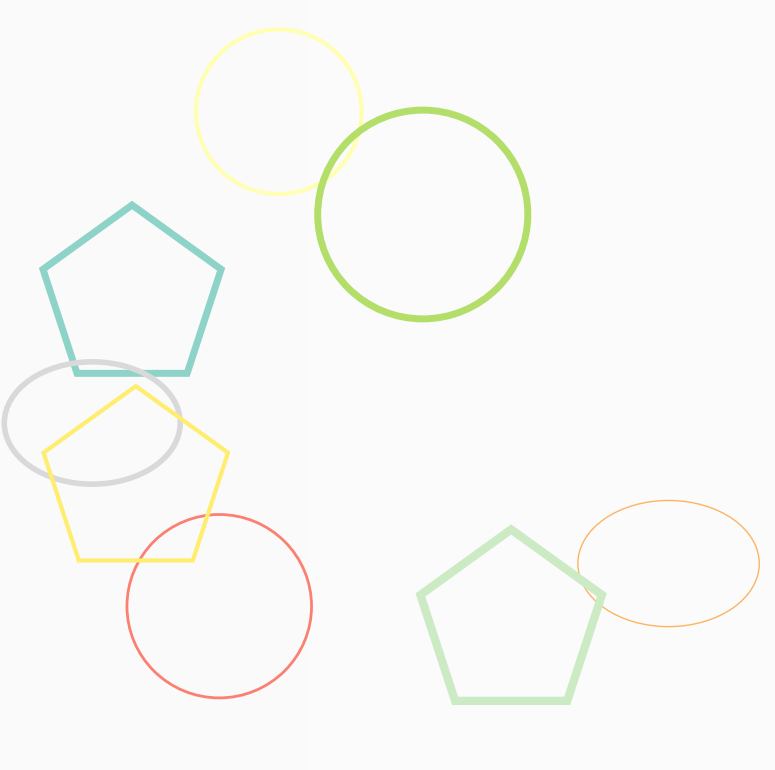[{"shape": "pentagon", "thickness": 2.5, "radius": 0.6, "center": [0.17, 0.613]}, {"shape": "circle", "thickness": 1.5, "radius": 0.53, "center": [0.36, 0.855]}, {"shape": "circle", "thickness": 1, "radius": 0.6, "center": [0.283, 0.213]}, {"shape": "oval", "thickness": 0.5, "radius": 0.59, "center": [0.863, 0.268]}, {"shape": "circle", "thickness": 2.5, "radius": 0.68, "center": [0.546, 0.721]}, {"shape": "oval", "thickness": 2, "radius": 0.57, "center": [0.119, 0.451]}, {"shape": "pentagon", "thickness": 3, "radius": 0.62, "center": [0.66, 0.189]}, {"shape": "pentagon", "thickness": 1.5, "radius": 0.63, "center": [0.175, 0.373]}]